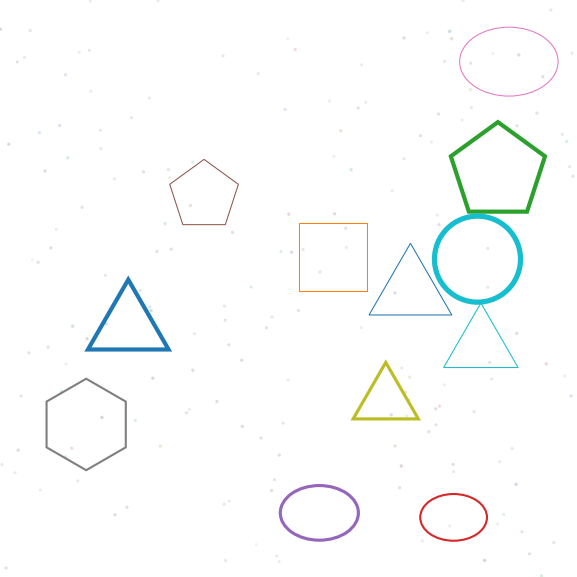[{"shape": "triangle", "thickness": 2, "radius": 0.4, "center": [0.222, 0.434]}, {"shape": "triangle", "thickness": 0.5, "radius": 0.41, "center": [0.711, 0.495]}, {"shape": "square", "thickness": 0.5, "radius": 0.3, "center": [0.577, 0.555]}, {"shape": "pentagon", "thickness": 2, "radius": 0.43, "center": [0.862, 0.702]}, {"shape": "oval", "thickness": 1, "radius": 0.29, "center": [0.785, 0.103]}, {"shape": "oval", "thickness": 1.5, "radius": 0.34, "center": [0.553, 0.111]}, {"shape": "pentagon", "thickness": 0.5, "radius": 0.31, "center": [0.353, 0.661]}, {"shape": "oval", "thickness": 0.5, "radius": 0.43, "center": [0.881, 0.892]}, {"shape": "hexagon", "thickness": 1, "radius": 0.4, "center": [0.149, 0.264]}, {"shape": "triangle", "thickness": 1.5, "radius": 0.33, "center": [0.668, 0.306]}, {"shape": "circle", "thickness": 2.5, "radius": 0.37, "center": [0.827, 0.55]}, {"shape": "triangle", "thickness": 0.5, "radius": 0.37, "center": [0.833, 0.4]}]